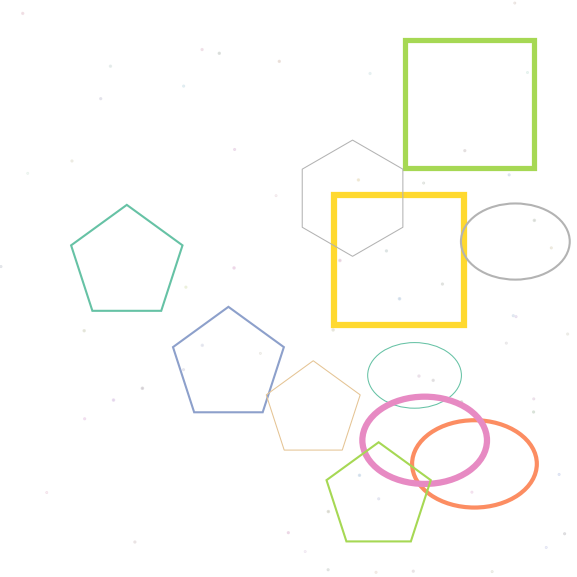[{"shape": "pentagon", "thickness": 1, "radius": 0.51, "center": [0.22, 0.543]}, {"shape": "oval", "thickness": 0.5, "radius": 0.41, "center": [0.718, 0.349]}, {"shape": "oval", "thickness": 2, "radius": 0.54, "center": [0.822, 0.196]}, {"shape": "pentagon", "thickness": 1, "radius": 0.5, "center": [0.396, 0.367]}, {"shape": "oval", "thickness": 3, "radius": 0.54, "center": [0.735, 0.237]}, {"shape": "square", "thickness": 2.5, "radius": 0.56, "center": [0.814, 0.819]}, {"shape": "pentagon", "thickness": 1, "radius": 0.47, "center": [0.656, 0.138]}, {"shape": "square", "thickness": 3, "radius": 0.56, "center": [0.691, 0.548]}, {"shape": "pentagon", "thickness": 0.5, "radius": 0.43, "center": [0.542, 0.289]}, {"shape": "hexagon", "thickness": 0.5, "radius": 0.5, "center": [0.61, 0.656]}, {"shape": "oval", "thickness": 1, "radius": 0.47, "center": [0.892, 0.581]}]